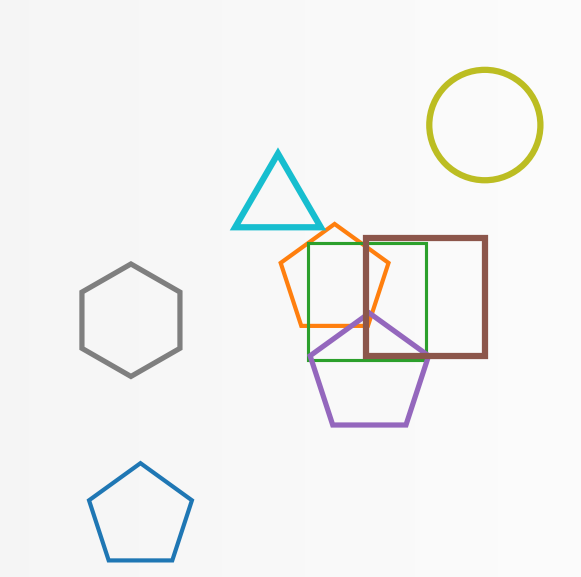[{"shape": "pentagon", "thickness": 2, "radius": 0.47, "center": [0.242, 0.104]}, {"shape": "pentagon", "thickness": 2, "radius": 0.49, "center": [0.576, 0.514]}, {"shape": "square", "thickness": 1.5, "radius": 0.51, "center": [0.631, 0.477]}, {"shape": "pentagon", "thickness": 2.5, "radius": 0.54, "center": [0.635, 0.35]}, {"shape": "square", "thickness": 3, "radius": 0.51, "center": [0.732, 0.485]}, {"shape": "hexagon", "thickness": 2.5, "radius": 0.49, "center": [0.225, 0.445]}, {"shape": "circle", "thickness": 3, "radius": 0.48, "center": [0.834, 0.783]}, {"shape": "triangle", "thickness": 3, "radius": 0.43, "center": [0.478, 0.648]}]